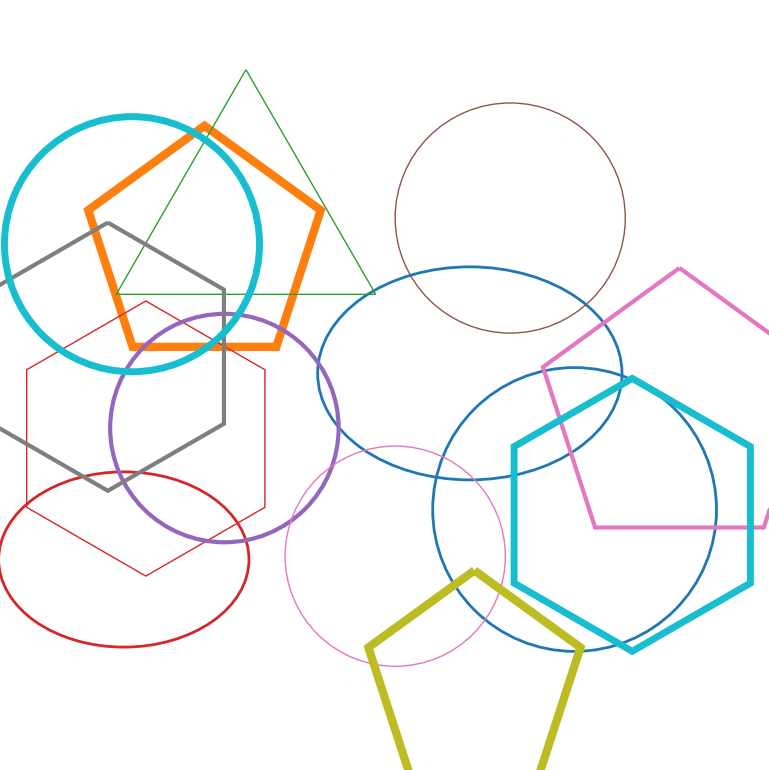[{"shape": "oval", "thickness": 1, "radius": 0.99, "center": [0.61, 0.515]}, {"shape": "circle", "thickness": 1, "radius": 0.92, "center": [0.746, 0.338]}, {"shape": "pentagon", "thickness": 3, "radius": 0.79, "center": [0.266, 0.678]}, {"shape": "triangle", "thickness": 0.5, "radius": 0.97, "center": [0.319, 0.715]}, {"shape": "oval", "thickness": 1, "radius": 0.81, "center": [0.161, 0.273]}, {"shape": "hexagon", "thickness": 0.5, "radius": 0.89, "center": [0.189, 0.43]}, {"shape": "circle", "thickness": 1.5, "radius": 0.74, "center": [0.291, 0.444]}, {"shape": "circle", "thickness": 0.5, "radius": 0.75, "center": [0.663, 0.717]}, {"shape": "circle", "thickness": 0.5, "radius": 0.72, "center": [0.513, 0.278]}, {"shape": "pentagon", "thickness": 1.5, "radius": 0.93, "center": [0.882, 0.466]}, {"shape": "hexagon", "thickness": 1.5, "radius": 0.87, "center": [0.14, 0.537]}, {"shape": "pentagon", "thickness": 3, "radius": 0.72, "center": [0.616, 0.114]}, {"shape": "hexagon", "thickness": 2.5, "radius": 0.89, "center": [0.821, 0.331]}, {"shape": "circle", "thickness": 2.5, "radius": 0.83, "center": [0.171, 0.683]}]